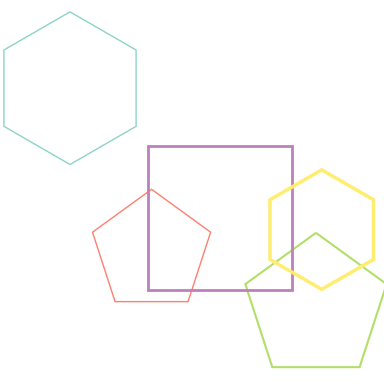[{"shape": "hexagon", "thickness": 1, "radius": 0.99, "center": [0.182, 0.771]}, {"shape": "pentagon", "thickness": 1, "radius": 0.81, "center": [0.394, 0.347]}, {"shape": "pentagon", "thickness": 1.5, "radius": 0.96, "center": [0.821, 0.202]}, {"shape": "square", "thickness": 2, "radius": 0.93, "center": [0.571, 0.434]}, {"shape": "hexagon", "thickness": 2.5, "radius": 0.78, "center": [0.836, 0.404]}]